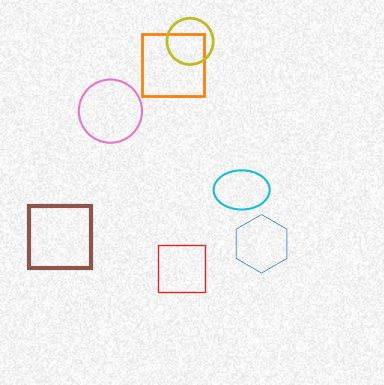[{"shape": "hexagon", "thickness": 0.5, "radius": 0.38, "center": [0.679, 0.367]}, {"shape": "square", "thickness": 2, "radius": 0.4, "center": [0.449, 0.831]}, {"shape": "square", "thickness": 1, "radius": 0.31, "center": [0.473, 0.302]}, {"shape": "square", "thickness": 3, "radius": 0.4, "center": [0.155, 0.384]}, {"shape": "circle", "thickness": 1.5, "radius": 0.41, "center": [0.287, 0.711]}, {"shape": "circle", "thickness": 2, "radius": 0.3, "center": [0.494, 0.892]}, {"shape": "oval", "thickness": 1.5, "radius": 0.36, "center": [0.628, 0.507]}]